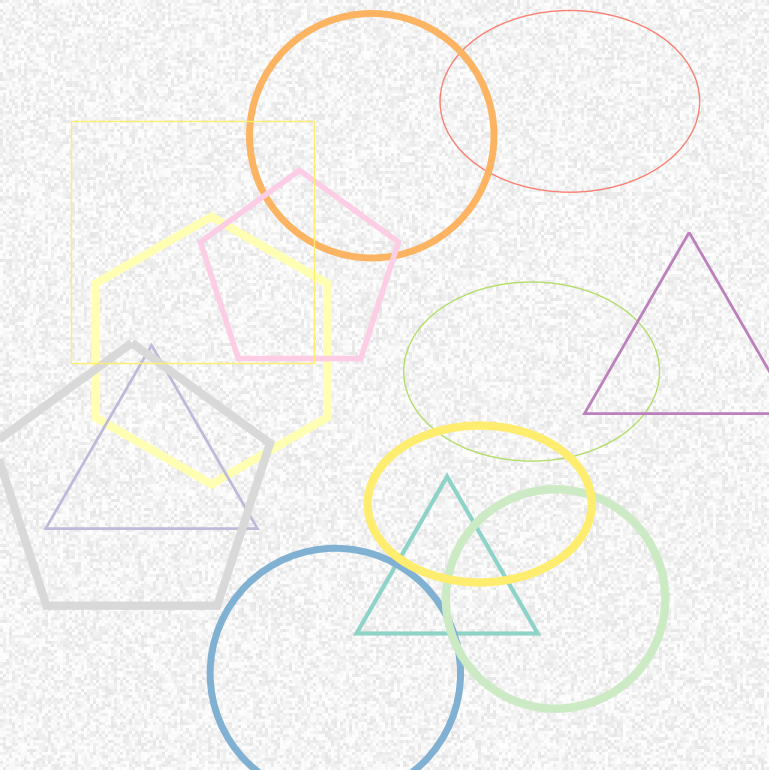[{"shape": "triangle", "thickness": 1.5, "radius": 0.68, "center": [0.581, 0.245]}, {"shape": "hexagon", "thickness": 3, "radius": 0.87, "center": [0.275, 0.545]}, {"shape": "triangle", "thickness": 1, "radius": 0.79, "center": [0.197, 0.393]}, {"shape": "oval", "thickness": 0.5, "radius": 0.84, "center": [0.74, 0.868]}, {"shape": "circle", "thickness": 2.5, "radius": 0.81, "center": [0.436, 0.125]}, {"shape": "circle", "thickness": 2.5, "radius": 0.79, "center": [0.483, 0.824]}, {"shape": "oval", "thickness": 0.5, "radius": 0.83, "center": [0.69, 0.517]}, {"shape": "pentagon", "thickness": 2, "radius": 0.68, "center": [0.389, 0.644]}, {"shape": "pentagon", "thickness": 3, "radius": 0.94, "center": [0.171, 0.366]}, {"shape": "triangle", "thickness": 1, "radius": 0.78, "center": [0.895, 0.541]}, {"shape": "circle", "thickness": 3, "radius": 0.71, "center": [0.722, 0.222]}, {"shape": "oval", "thickness": 3, "radius": 0.73, "center": [0.623, 0.345]}, {"shape": "square", "thickness": 0.5, "radius": 0.79, "center": [0.25, 0.686]}]